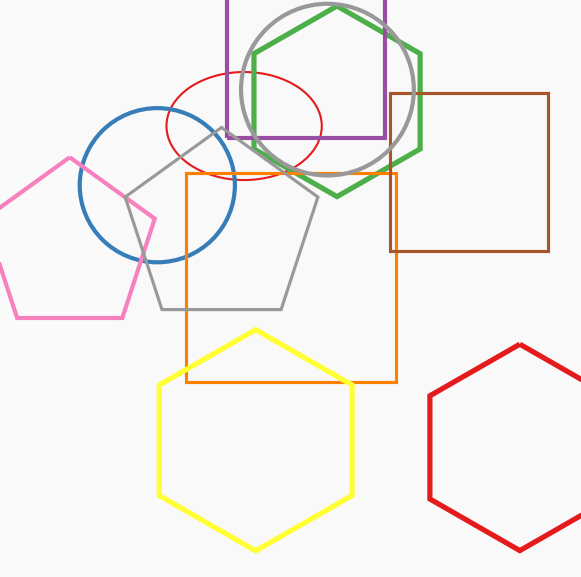[{"shape": "oval", "thickness": 1, "radius": 0.67, "center": [0.42, 0.781]}, {"shape": "hexagon", "thickness": 2.5, "radius": 0.89, "center": [0.894, 0.224]}, {"shape": "circle", "thickness": 2, "radius": 0.67, "center": [0.271, 0.678]}, {"shape": "hexagon", "thickness": 2.5, "radius": 0.83, "center": [0.58, 0.824]}, {"shape": "square", "thickness": 2, "radius": 0.68, "center": [0.526, 0.896]}, {"shape": "square", "thickness": 1.5, "radius": 0.9, "center": [0.501, 0.519]}, {"shape": "hexagon", "thickness": 2.5, "radius": 0.96, "center": [0.44, 0.237]}, {"shape": "square", "thickness": 1.5, "radius": 0.68, "center": [0.807, 0.701]}, {"shape": "pentagon", "thickness": 2, "radius": 0.77, "center": [0.12, 0.573]}, {"shape": "pentagon", "thickness": 1.5, "radius": 0.87, "center": [0.381, 0.604]}, {"shape": "circle", "thickness": 2, "radius": 0.74, "center": [0.563, 0.844]}]